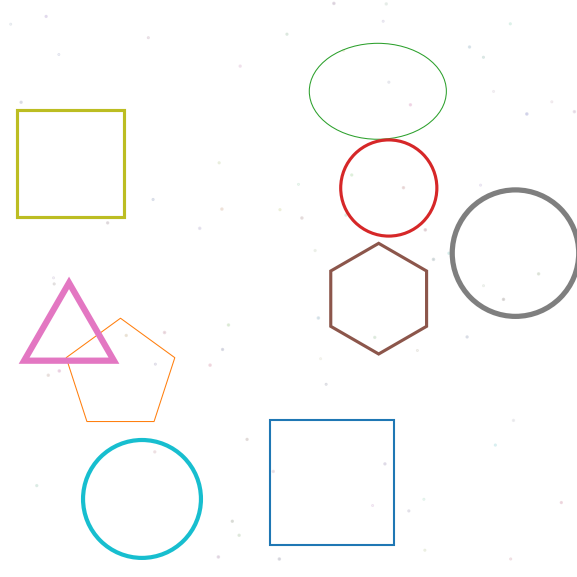[{"shape": "square", "thickness": 1, "radius": 0.54, "center": [0.575, 0.163]}, {"shape": "pentagon", "thickness": 0.5, "radius": 0.49, "center": [0.209, 0.349]}, {"shape": "oval", "thickness": 0.5, "radius": 0.59, "center": [0.654, 0.841]}, {"shape": "circle", "thickness": 1.5, "radius": 0.42, "center": [0.673, 0.674]}, {"shape": "hexagon", "thickness": 1.5, "radius": 0.48, "center": [0.656, 0.482]}, {"shape": "triangle", "thickness": 3, "radius": 0.45, "center": [0.12, 0.419]}, {"shape": "circle", "thickness": 2.5, "radius": 0.55, "center": [0.893, 0.561]}, {"shape": "square", "thickness": 1.5, "radius": 0.47, "center": [0.122, 0.716]}, {"shape": "circle", "thickness": 2, "radius": 0.51, "center": [0.246, 0.135]}]